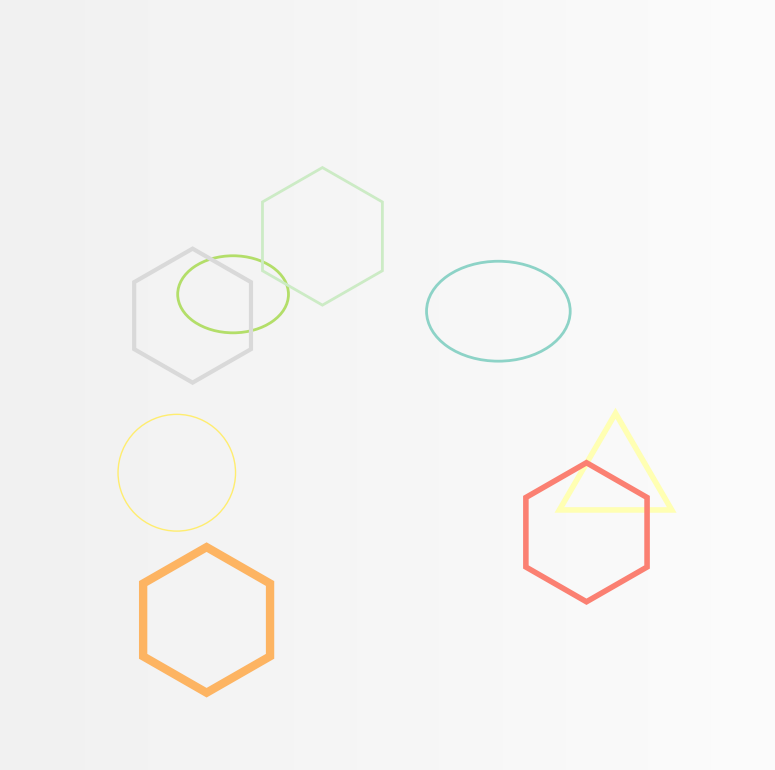[{"shape": "oval", "thickness": 1, "radius": 0.46, "center": [0.643, 0.596]}, {"shape": "triangle", "thickness": 2, "radius": 0.42, "center": [0.794, 0.38]}, {"shape": "hexagon", "thickness": 2, "radius": 0.45, "center": [0.757, 0.309]}, {"shape": "hexagon", "thickness": 3, "radius": 0.47, "center": [0.267, 0.195]}, {"shape": "oval", "thickness": 1, "radius": 0.36, "center": [0.301, 0.618]}, {"shape": "hexagon", "thickness": 1.5, "radius": 0.44, "center": [0.249, 0.59]}, {"shape": "hexagon", "thickness": 1, "radius": 0.45, "center": [0.416, 0.693]}, {"shape": "circle", "thickness": 0.5, "radius": 0.38, "center": [0.228, 0.386]}]